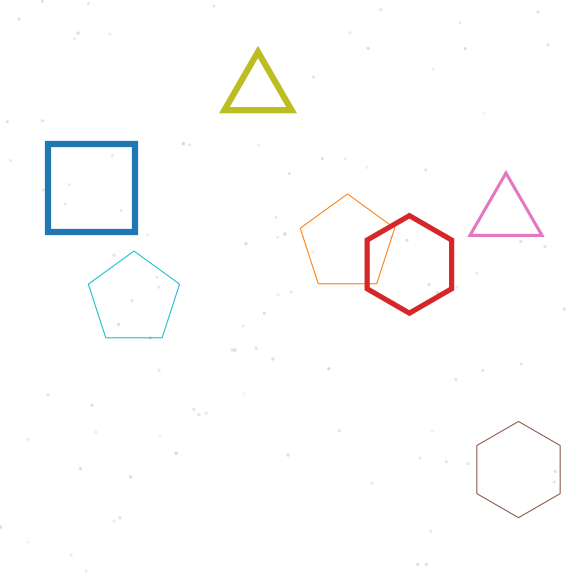[{"shape": "square", "thickness": 3, "radius": 0.38, "center": [0.158, 0.674]}, {"shape": "pentagon", "thickness": 0.5, "radius": 0.43, "center": [0.602, 0.577]}, {"shape": "hexagon", "thickness": 2.5, "radius": 0.42, "center": [0.709, 0.541]}, {"shape": "hexagon", "thickness": 0.5, "radius": 0.42, "center": [0.898, 0.186]}, {"shape": "triangle", "thickness": 1.5, "radius": 0.36, "center": [0.876, 0.627]}, {"shape": "triangle", "thickness": 3, "radius": 0.34, "center": [0.447, 0.842]}, {"shape": "pentagon", "thickness": 0.5, "radius": 0.42, "center": [0.232, 0.481]}]